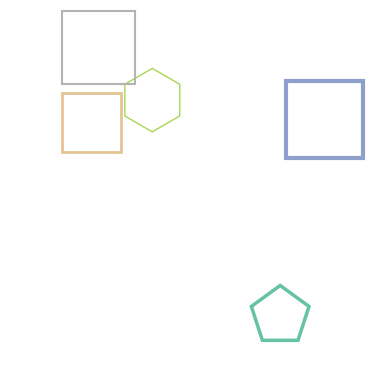[{"shape": "pentagon", "thickness": 2.5, "radius": 0.39, "center": [0.728, 0.18]}, {"shape": "square", "thickness": 3, "radius": 0.5, "center": [0.843, 0.69]}, {"shape": "hexagon", "thickness": 1, "radius": 0.41, "center": [0.396, 0.74]}, {"shape": "square", "thickness": 2, "radius": 0.38, "center": [0.237, 0.682]}, {"shape": "square", "thickness": 1.5, "radius": 0.47, "center": [0.256, 0.876]}]